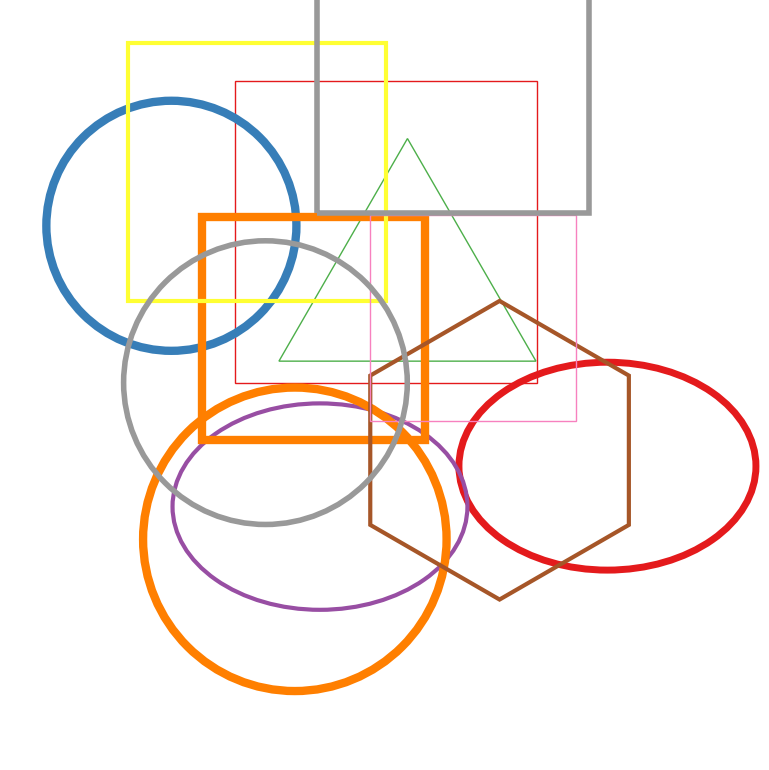[{"shape": "square", "thickness": 0.5, "radius": 0.98, "center": [0.501, 0.699]}, {"shape": "oval", "thickness": 2.5, "radius": 0.96, "center": [0.789, 0.395]}, {"shape": "circle", "thickness": 3, "radius": 0.81, "center": [0.223, 0.707]}, {"shape": "triangle", "thickness": 0.5, "radius": 0.96, "center": [0.529, 0.627]}, {"shape": "oval", "thickness": 1.5, "radius": 0.96, "center": [0.416, 0.342]}, {"shape": "circle", "thickness": 3, "radius": 0.99, "center": [0.383, 0.3]}, {"shape": "square", "thickness": 3, "radius": 0.72, "center": [0.407, 0.574]}, {"shape": "square", "thickness": 1.5, "radius": 0.84, "center": [0.334, 0.777]}, {"shape": "hexagon", "thickness": 1.5, "radius": 0.97, "center": [0.649, 0.415]}, {"shape": "square", "thickness": 0.5, "radius": 0.67, "center": [0.614, 0.587]}, {"shape": "square", "thickness": 2, "radius": 0.88, "center": [0.588, 0.899]}, {"shape": "circle", "thickness": 2, "radius": 0.92, "center": [0.345, 0.503]}]